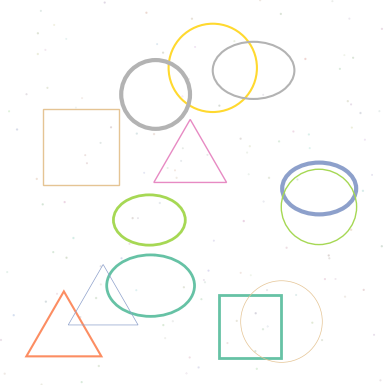[{"shape": "square", "thickness": 2, "radius": 0.41, "center": [0.649, 0.151]}, {"shape": "oval", "thickness": 2, "radius": 0.57, "center": [0.391, 0.258]}, {"shape": "triangle", "thickness": 1.5, "radius": 0.56, "center": [0.166, 0.131]}, {"shape": "triangle", "thickness": 0.5, "radius": 0.52, "center": [0.268, 0.208]}, {"shape": "oval", "thickness": 3, "radius": 0.48, "center": [0.829, 0.51]}, {"shape": "triangle", "thickness": 1, "radius": 0.55, "center": [0.494, 0.581]}, {"shape": "circle", "thickness": 1, "radius": 0.49, "center": [0.828, 0.463]}, {"shape": "oval", "thickness": 2, "radius": 0.47, "center": [0.388, 0.429]}, {"shape": "circle", "thickness": 1.5, "radius": 0.57, "center": [0.553, 0.824]}, {"shape": "circle", "thickness": 0.5, "radius": 0.53, "center": [0.731, 0.165]}, {"shape": "square", "thickness": 1, "radius": 0.49, "center": [0.21, 0.618]}, {"shape": "circle", "thickness": 3, "radius": 0.45, "center": [0.404, 0.755]}, {"shape": "oval", "thickness": 1.5, "radius": 0.53, "center": [0.659, 0.817]}]